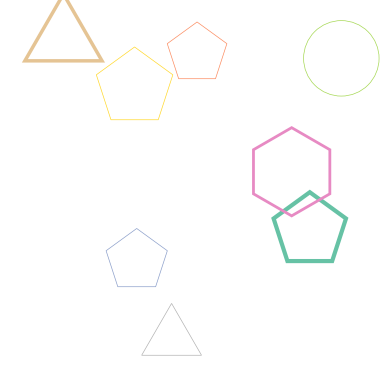[{"shape": "pentagon", "thickness": 3, "radius": 0.49, "center": [0.805, 0.402]}, {"shape": "pentagon", "thickness": 0.5, "radius": 0.41, "center": [0.512, 0.861]}, {"shape": "pentagon", "thickness": 0.5, "radius": 0.42, "center": [0.355, 0.323]}, {"shape": "hexagon", "thickness": 2, "radius": 0.57, "center": [0.758, 0.554]}, {"shape": "circle", "thickness": 0.5, "radius": 0.49, "center": [0.887, 0.848]}, {"shape": "pentagon", "thickness": 0.5, "radius": 0.52, "center": [0.35, 0.773]}, {"shape": "triangle", "thickness": 2.5, "radius": 0.58, "center": [0.165, 0.9]}, {"shape": "triangle", "thickness": 0.5, "radius": 0.45, "center": [0.446, 0.122]}]